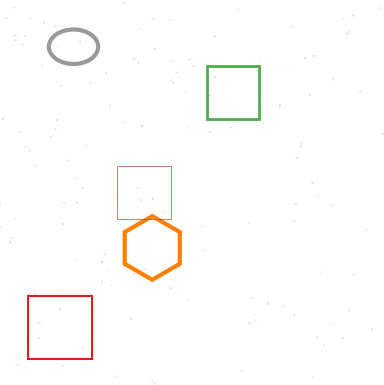[{"shape": "square", "thickness": 1.5, "radius": 0.41, "center": [0.156, 0.15]}, {"shape": "square", "thickness": 2, "radius": 0.34, "center": [0.604, 0.76]}, {"shape": "hexagon", "thickness": 3, "radius": 0.41, "center": [0.395, 0.356]}, {"shape": "square", "thickness": 0.5, "radius": 0.35, "center": [0.374, 0.5]}, {"shape": "oval", "thickness": 3, "radius": 0.32, "center": [0.191, 0.879]}]